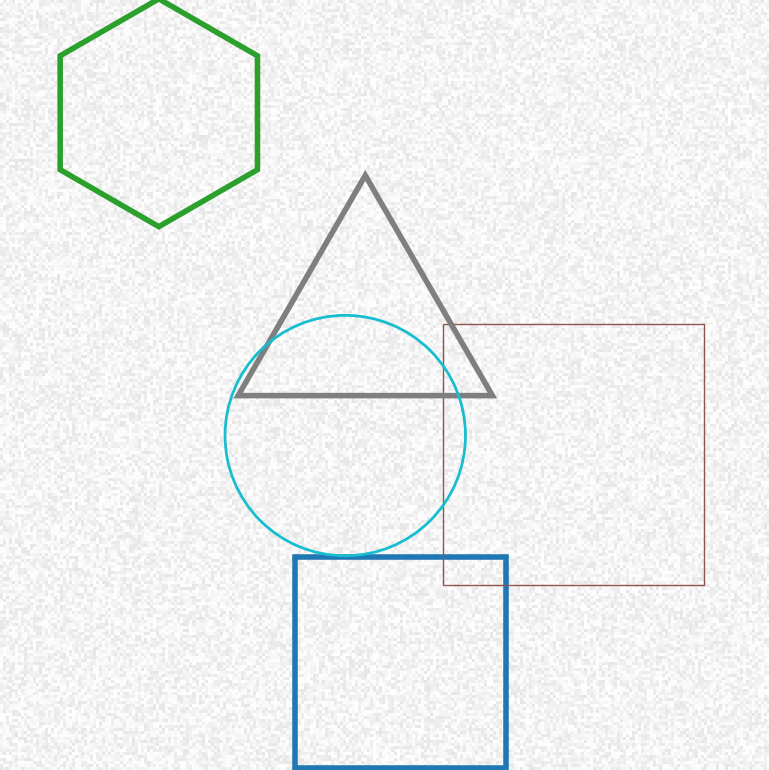[{"shape": "square", "thickness": 2, "radius": 0.69, "center": [0.52, 0.14]}, {"shape": "hexagon", "thickness": 2, "radius": 0.74, "center": [0.206, 0.854]}, {"shape": "square", "thickness": 0.5, "radius": 0.85, "center": [0.745, 0.409]}, {"shape": "triangle", "thickness": 2, "radius": 0.95, "center": [0.474, 0.582]}, {"shape": "circle", "thickness": 1, "radius": 0.78, "center": [0.448, 0.434]}]